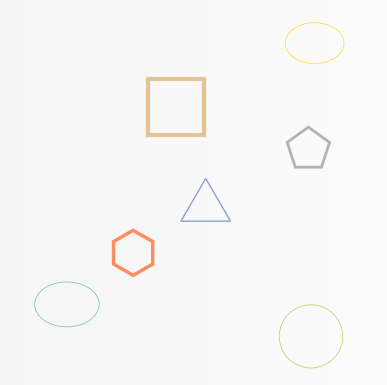[{"shape": "oval", "thickness": 0.5, "radius": 0.42, "center": [0.173, 0.209]}, {"shape": "hexagon", "thickness": 2.5, "radius": 0.29, "center": [0.344, 0.343]}, {"shape": "triangle", "thickness": 1, "radius": 0.37, "center": [0.531, 0.462]}, {"shape": "circle", "thickness": 0.5, "radius": 0.41, "center": [0.803, 0.126]}, {"shape": "oval", "thickness": 0.5, "radius": 0.38, "center": [0.812, 0.888]}, {"shape": "square", "thickness": 3, "radius": 0.36, "center": [0.455, 0.723]}, {"shape": "pentagon", "thickness": 2, "radius": 0.29, "center": [0.796, 0.612]}]